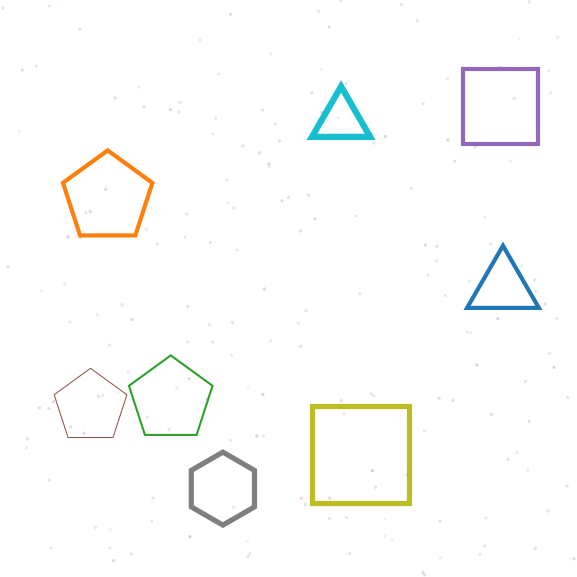[{"shape": "triangle", "thickness": 2, "radius": 0.36, "center": [0.871, 0.502]}, {"shape": "pentagon", "thickness": 2, "radius": 0.41, "center": [0.186, 0.657]}, {"shape": "pentagon", "thickness": 1, "radius": 0.38, "center": [0.296, 0.308]}, {"shape": "square", "thickness": 2, "radius": 0.32, "center": [0.867, 0.815]}, {"shape": "pentagon", "thickness": 0.5, "radius": 0.33, "center": [0.157, 0.295]}, {"shape": "hexagon", "thickness": 2.5, "radius": 0.32, "center": [0.386, 0.153]}, {"shape": "square", "thickness": 2.5, "radius": 0.42, "center": [0.624, 0.212]}, {"shape": "triangle", "thickness": 3, "radius": 0.29, "center": [0.591, 0.791]}]